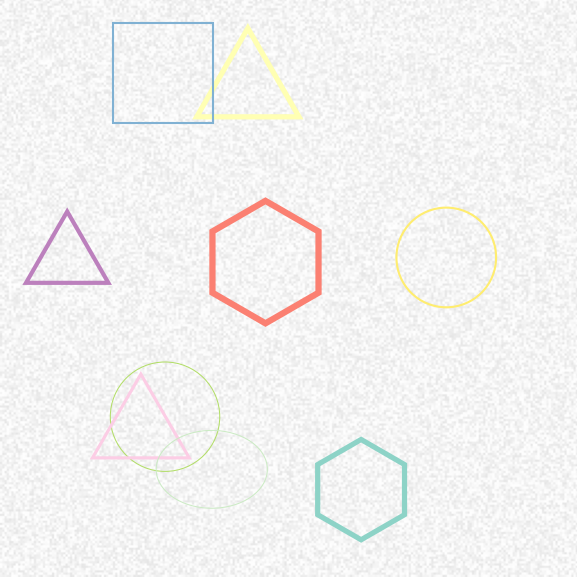[{"shape": "hexagon", "thickness": 2.5, "radius": 0.43, "center": [0.625, 0.151]}, {"shape": "triangle", "thickness": 2.5, "radius": 0.51, "center": [0.429, 0.848]}, {"shape": "hexagon", "thickness": 3, "radius": 0.53, "center": [0.46, 0.545]}, {"shape": "square", "thickness": 1, "radius": 0.43, "center": [0.282, 0.873]}, {"shape": "circle", "thickness": 0.5, "radius": 0.47, "center": [0.286, 0.278]}, {"shape": "triangle", "thickness": 1.5, "radius": 0.48, "center": [0.244, 0.255]}, {"shape": "triangle", "thickness": 2, "radius": 0.41, "center": [0.116, 0.551]}, {"shape": "oval", "thickness": 0.5, "radius": 0.48, "center": [0.367, 0.186]}, {"shape": "circle", "thickness": 1, "radius": 0.43, "center": [0.773, 0.553]}]